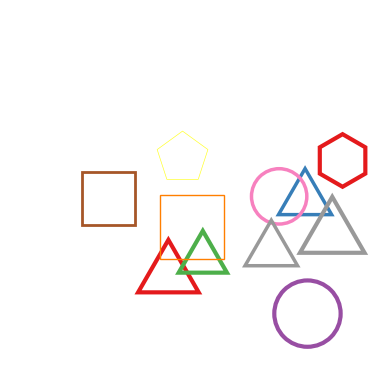[{"shape": "triangle", "thickness": 3, "radius": 0.45, "center": [0.437, 0.286]}, {"shape": "hexagon", "thickness": 3, "radius": 0.34, "center": [0.89, 0.583]}, {"shape": "triangle", "thickness": 2.5, "radius": 0.4, "center": [0.792, 0.482]}, {"shape": "triangle", "thickness": 3, "radius": 0.36, "center": [0.527, 0.328]}, {"shape": "circle", "thickness": 3, "radius": 0.43, "center": [0.799, 0.185]}, {"shape": "square", "thickness": 1, "radius": 0.42, "center": [0.499, 0.41]}, {"shape": "pentagon", "thickness": 0.5, "radius": 0.35, "center": [0.474, 0.59]}, {"shape": "square", "thickness": 2, "radius": 0.35, "center": [0.282, 0.485]}, {"shape": "circle", "thickness": 2.5, "radius": 0.36, "center": [0.725, 0.49]}, {"shape": "triangle", "thickness": 3, "radius": 0.48, "center": [0.863, 0.392]}, {"shape": "triangle", "thickness": 2.5, "radius": 0.39, "center": [0.705, 0.349]}]